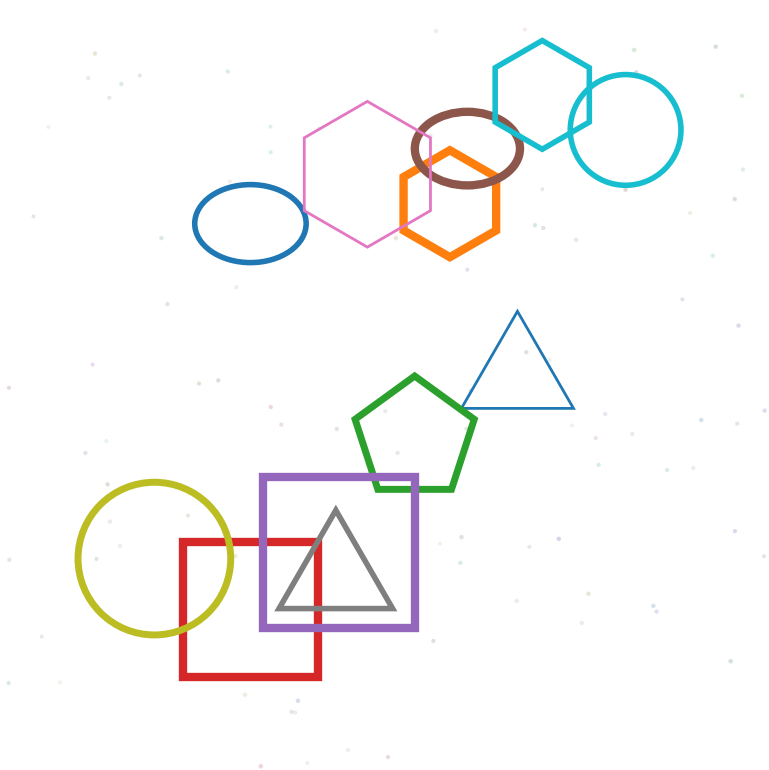[{"shape": "triangle", "thickness": 1, "radius": 0.42, "center": [0.672, 0.512]}, {"shape": "oval", "thickness": 2, "radius": 0.36, "center": [0.325, 0.71]}, {"shape": "hexagon", "thickness": 3, "radius": 0.35, "center": [0.584, 0.735]}, {"shape": "pentagon", "thickness": 2.5, "radius": 0.41, "center": [0.539, 0.43]}, {"shape": "square", "thickness": 3, "radius": 0.44, "center": [0.325, 0.208]}, {"shape": "square", "thickness": 3, "radius": 0.49, "center": [0.44, 0.282]}, {"shape": "oval", "thickness": 3, "radius": 0.34, "center": [0.607, 0.807]}, {"shape": "hexagon", "thickness": 1, "radius": 0.47, "center": [0.477, 0.774]}, {"shape": "triangle", "thickness": 2, "radius": 0.43, "center": [0.436, 0.252]}, {"shape": "circle", "thickness": 2.5, "radius": 0.5, "center": [0.2, 0.275]}, {"shape": "hexagon", "thickness": 2, "radius": 0.35, "center": [0.704, 0.877]}, {"shape": "circle", "thickness": 2, "radius": 0.36, "center": [0.812, 0.831]}]